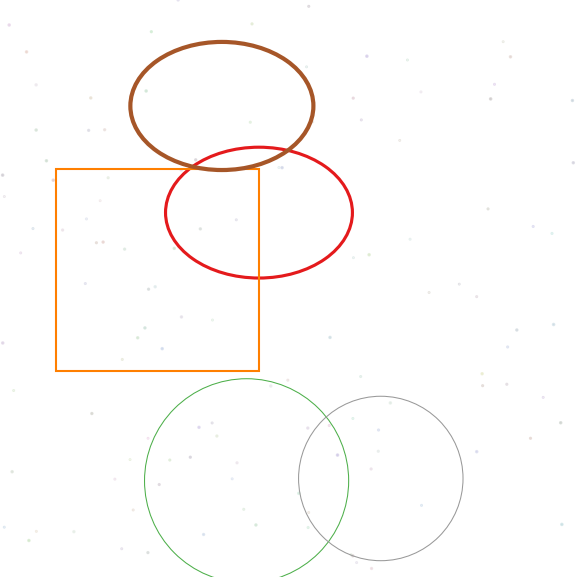[{"shape": "oval", "thickness": 1.5, "radius": 0.81, "center": [0.448, 0.631]}, {"shape": "circle", "thickness": 0.5, "radius": 0.88, "center": [0.427, 0.167]}, {"shape": "square", "thickness": 1, "radius": 0.88, "center": [0.273, 0.532]}, {"shape": "oval", "thickness": 2, "radius": 0.79, "center": [0.384, 0.816]}, {"shape": "circle", "thickness": 0.5, "radius": 0.71, "center": [0.659, 0.171]}]